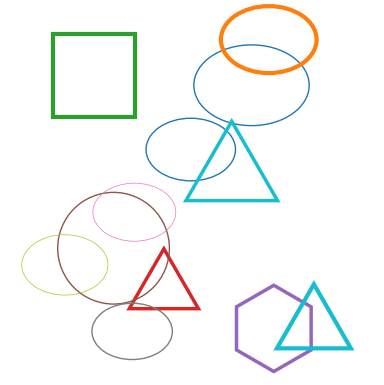[{"shape": "oval", "thickness": 1, "radius": 0.58, "center": [0.495, 0.612]}, {"shape": "oval", "thickness": 1, "radius": 0.75, "center": [0.653, 0.779]}, {"shape": "oval", "thickness": 3, "radius": 0.62, "center": [0.698, 0.897]}, {"shape": "square", "thickness": 3, "radius": 0.53, "center": [0.244, 0.804]}, {"shape": "triangle", "thickness": 2.5, "radius": 0.52, "center": [0.426, 0.25]}, {"shape": "hexagon", "thickness": 2.5, "radius": 0.56, "center": [0.711, 0.147]}, {"shape": "circle", "thickness": 1, "radius": 0.73, "center": [0.295, 0.355]}, {"shape": "oval", "thickness": 0.5, "radius": 0.54, "center": [0.349, 0.449]}, {"shape": "oval", "thickness": 1, "radius": 0.52, "center": [0.343, 0.139]}, {"shape": "oval", "thickness": 0.5, "radius": 0.56, "center": [0.168, 0.312]}, {"shape": "triangle", "thickness": 3, "radius": 0.56, "center": [0.815, 0.151]}, {"shape": "triangle", "thickness": 2.5, "radius": 0.69, "center": [0.602, 0.548]}]